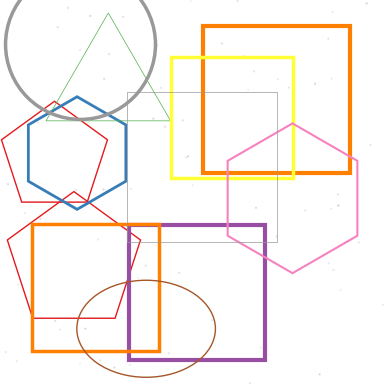[{"shape": "pentagon", "thickness": 1, "radius": 0.72, "center": [0.141, 0.592]}, {"shape": "pentagon", "thickness": 1, "radius": 0.91, "center": [0.192, 0.321]}, {"shape": "hexagon", "thickness": 2, "radius": 0.73, "center": [0.2, 0.602]}, {"shape": "triangle", "thickness": 0.5, "radius": 0.93, "center": [0.281, 0.78]}, {"shape": "square", "thickness": 3, "radius": 0.88, "center": [0.511, 0.24]}, {"shape": "square", "thickness": 2.5, "radius": 0.82, "center": [0.247, 0.254]}, {"shape": "square", "thickness": 3, "radius": 0.96, "center": [0.718, 0.742]}, {"shape": "square", "thickness": 2.5, "radius": 0.79, "center": [0.603, 0.695]}, {"shape": "oval", "thickness": 1, "radius": 0.9, "center": [0.38, 0.146]}, {"shape": "hexagon", "thickness": 1.5, "radius": 0.97, "center": [0.76, 0.485]}, {"shape": "square", "thickness": 0.5, "radius": 0.97, "center": [0.525, 0.566]}, {"shape": "circle", "thickness": 2.5, "radius": 0.97, "center": [0.209, 0.885]}]